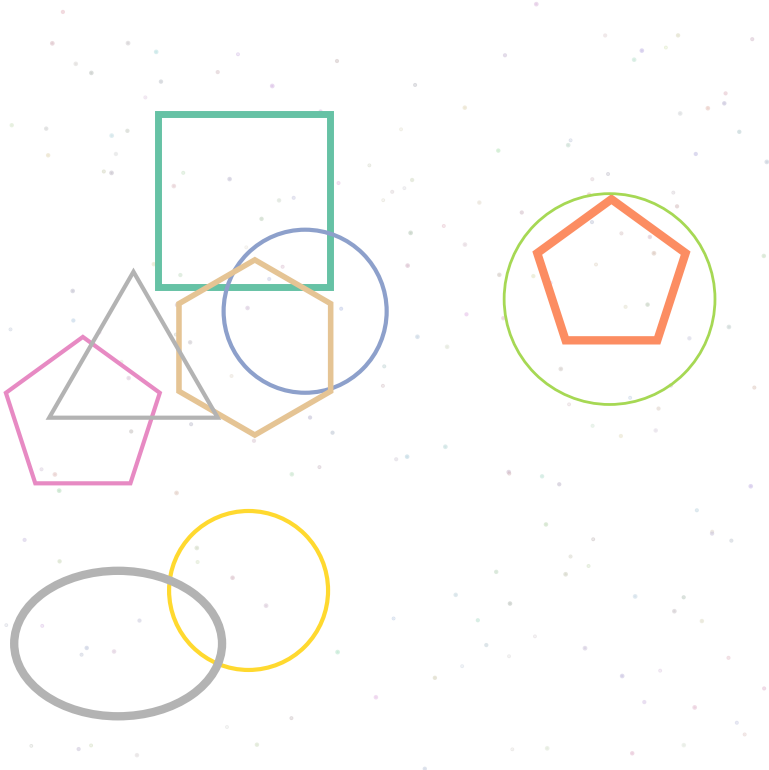[{"shape": "square", "thickness": 2.5, "radius": 0.56, "center": [0.317, 0.739]}, {"shape": "pentagon", "thickness": 3, "radius": 0.51, "center": [0.794, 0.64]}, {"shape": "circle", "thickness": 1.5, "radius": 0.53, "center": [0.396, 0.596]}, {"shape": "pentagon", "thickness": 1.5, "radius": 0.53, "center": [0.108, 0.457]}, {"shape": "circle", "thickness": 1, "radius": 0.68, "center": [0.792, 0.612]}, {"shape": "circle", "thickness": 1.5, "radius": 0.52, "center": [0.323, 0.233]}, {"shape": "hexagon", "thickness": 2, "radius": 0.57, "center": [0.331, 0.549]}, {"shape": "triangle", "thickness": 1.5, "radius": 0.63, "center": [0.173, 0.521]}, {"shape": "oval", "thickness": 3, "radius": 0.67, "center": [0.153, 0.164]}]